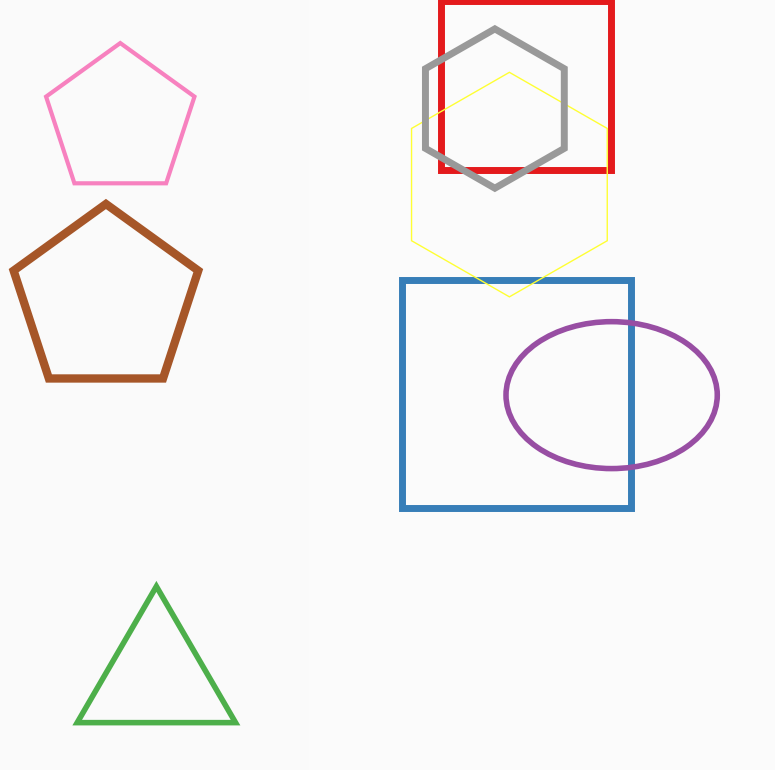[{"shape": "square", "thickness": 2.5, "radius": 0.55, "center": [0.679, 0.889]}, {"shape": "square", "thickness": 2.5, "radius": 0.74, "center": [0.666, 0.489]}, {"shape": "triangle", "thickness": 2, "radius": 0.59, "center": [0.202, 0.12]}, {"shape": "oval", "thickness": 2, "radius": 0.68, "center": [0.789, 0.487]}, {"shape": "hexagon", "thickness": 0.5, "radius": 0.73, "center": [0.657, 0.76]}, {"shape": "pentagon", "thickness": 3, "radius": 0.63, "center": [0.137, 0.61]}, {"shape": "pentagon", "thickness": 1.5, "radius": 0.5, "center": [0.155, 0.843]}, {"shape": "hexagon", "thickness": 2.5, "radius": 0.52, "center": [0.639, 0.859]}]